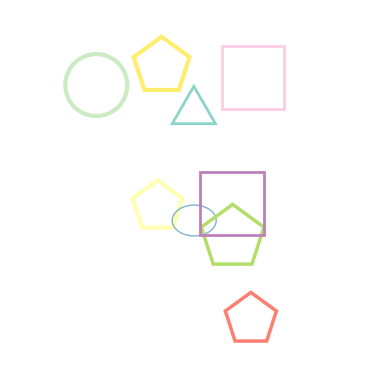[{"shape": "triangle", "thickness": 2, "radius": 0.32, "center": [0.503, 0.711]}, {"shape": "pentagon", "thickness": 3, "radius": 0.34, "center": [0.409, 0.464]}, {"shape": "pentagon", "thickness": 2.5, "radius": 0.35, "center": [0.652, 0.171]}, {"shape": "oval", "thickness": 1, "radius": 0.29, "center": [0.504, 0.427]}, {"shape": "pentagon", "thickness": 2.5, "radius": 0.43, "center": [0.604, 0.383]}, {"shape": "square", "thickness": 2, "radius": 0.41, "center": [0.657, 0.798]}, {"shape": "square", "thickness": 2, "radius": 0.41, "center": [0.602, 0.471]}, {"shape": "circle", "thickness": 3, "radius": 0.4, "center": [0.25, 0.779]}, {"shape": "pentagon", "thickness": 3, "radius": 0.38, "center": [0.42, 0.828]}]